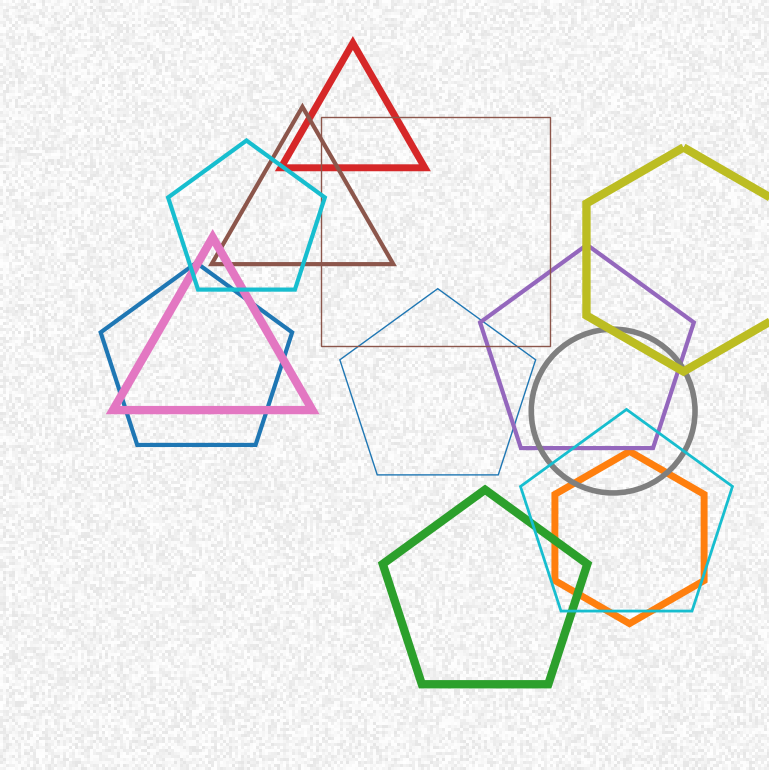[{"shape": "pentagon", "thickness": 0.5, "radius": 0.67, "center": [0.569, 0.491]}, {"shape": "pentagon", "thickness": 1.5, "radius": 0.65, "center": [0.255, 0.528]}, {"shape": "hexagon", "thickness": 2.5, "radius": 0.56, "center": [0.818, 0.302]}, {"shape": "pentagon", "thickness": 3, "radius": 0.7, "center": [0.63, 0.224]}, {"shape": "triangle", "thickness": 2.5, "radius": 0.54, "center": [0.458, 0.836]}, {"shape": "pentagon", "thickness": 1.5, "radius": 0.73, "center": [0.762, 0.536]}, {"shape": "triangle", "thickness": 1.5, "radius": 0.68, "center": [0.393, 0.725]}, {"shape": "square", "thickness": 0.5, "radius": 0.74, "center": [0.565, 0.699]}, {"shape": "triangle", "thickness": 3, "radius": 0.75, "center": [0.276, 0.542]}, {"shape": "circle", "thickness": 2, "radius": 0.53, "center": [0.796, 0.466]}, {"shape": "hexagon", "thickness": 3, "radius": 0.73, "center": [0.888, 0.663]}, {"shape": "pentagon", "thickness": 1.5, "radius": 0.54, "center": [0.32, 0.71]}, {"shape": "pentagon", "thickness": 1, "radius": 0.72, "center": [0.814, 0.324]}]